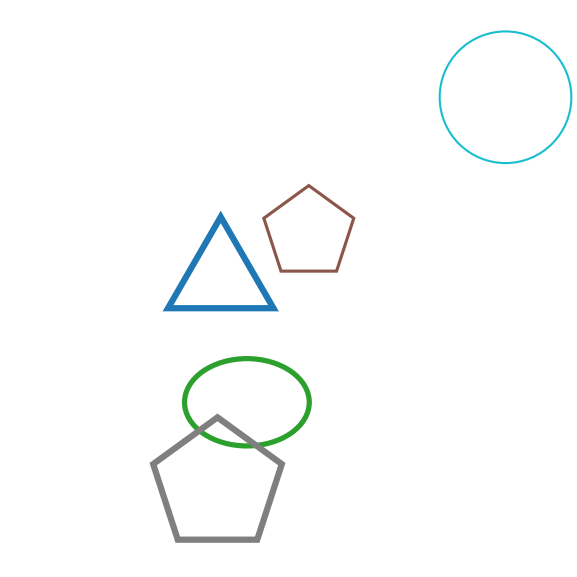[{"shape": "triangle", "thickness": 3, "radius": 0.53, "center": [0.382, 0.518]}, {"shape": "oval", "thickness": 2.5, "radius": 0.54, "center": [0.428, 0.303]}, {"shape": "pentagon", "thickness": 1.5, "radius": 0.41, "center": [0.535, 0.596]}, {"shape": "pentagon", "thickness": 3, "radius": 0.59, "center": [0.377, 0.159]}, {"shape": "circle", "thickness": 1, "radius": 0.57, "center": [0.875, 0.831]}]